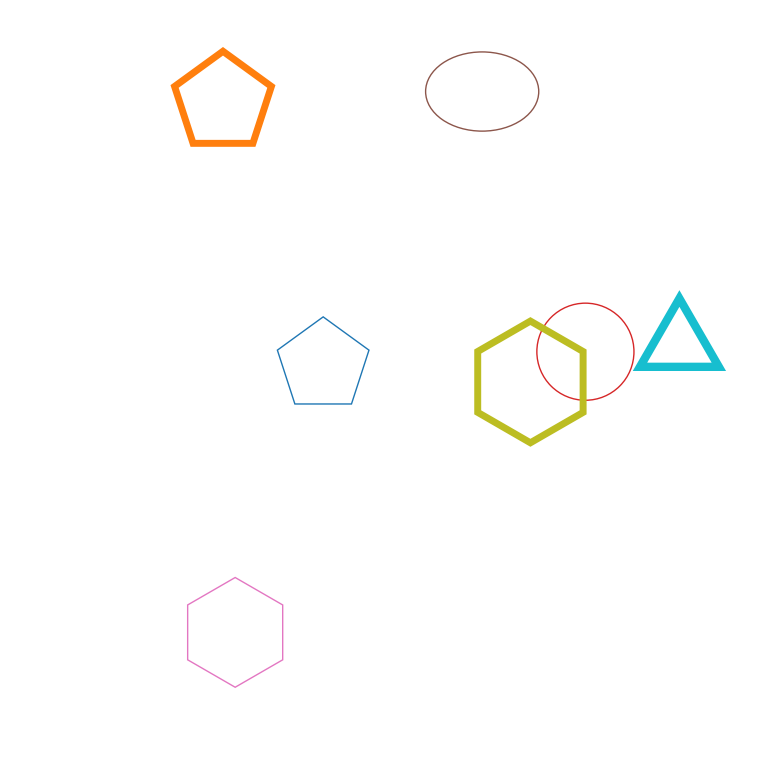[{"shape": "pentagon", "thickness": 0.5, "radius": 0.31, "center": [0.42, 0.526]}, {"shape": "pentagon", "thickness": 2.5, "radius": 0.33, "center": [0.29, 0.867]}, {"shape": "circle", "thickness": 0.5, "radius": 0.32, "center": [0.76, 0.543]}, {"shape": "oval", "thickness": 0.5, "radius": 0.37, "center": [0.626, 0.881]}, {"shape": "hexagon", "thickness": 0.5, "radius": 0.36, "center": [0.305, 0.179]}, {"shape": "hexagon", "thickness": 2.5, "radius": 0.4, "center": [0.689, 0.504]}, {"shape": "triangle", "thickness": 3, "radius": 0.3, "center": [0.882, 0.553]}]